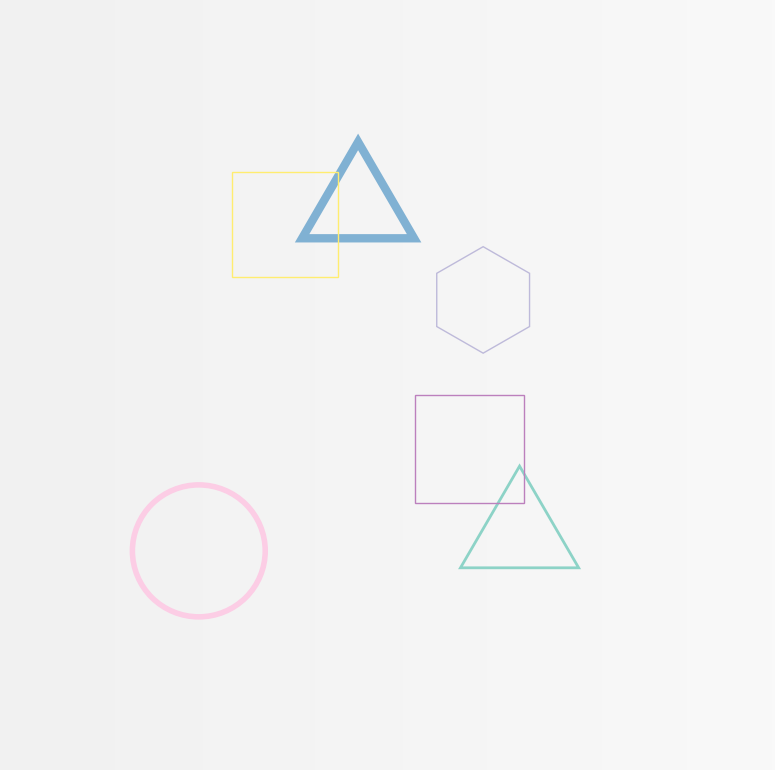[{"shape": "triangle", "thickness": 1, "radius": 0.44, "center": [0.67, 0.307]}, {"shape": "hexagon", "thickness": 0.5, "radius": 0.35, "center": [0.623, 0.61]}, {"shape": "triangle", "thickness": 3, "radius": 0.42, "center": [0.462, 0.732]}, {"shape": "circle", "thickness": 2, "radius": 0.43, "center": [0.257, 0.285]}, {"shape": "square", "thickness": 0.5, "radius": 0.35, "center": [0.605, 0.417]}, {"shape": "square", "thickness": 0.5, "radius": 0.34, "center": [0.368, 0.709]}]